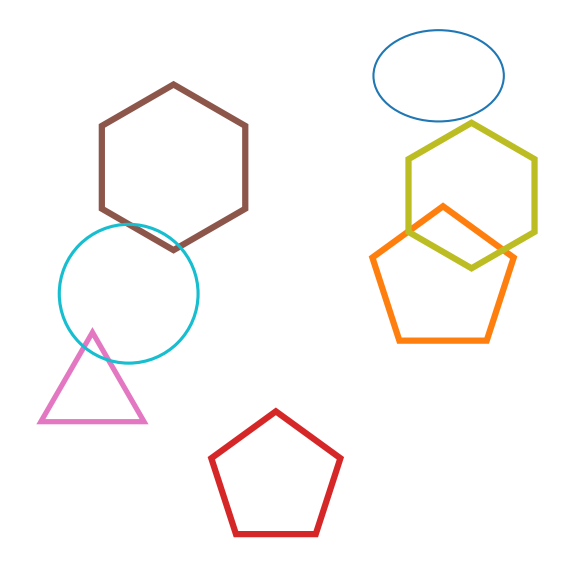[{"shape": "oval", "thickness": 1, "radius": 0.56, "center": [0.76, 0.868]}, {"shape": "pentagon", "thickness": 3, "radius": 0.64, "center": [0.767, 0.513]}, {"shape": "pentagon", "thickness": 3, "radius": 0.59, "center": [0.478, 0.169]}, {"shape": "hexagon", "thickness": 3, "radius": 0.72, "center": [0.301, 0.709]}, {"shape": "triangle", "thickness": 2.5, "radius": 0.52, "center": [0.16, 0.321]}, {"shape": "hexagon", "thickness": 3, "radius": 0.63, "center": [0.816, 0.661]}, {"shape": "circle", "thickness": 1.5, "radius": 0.6, "center": [0.223, 0.491]}]